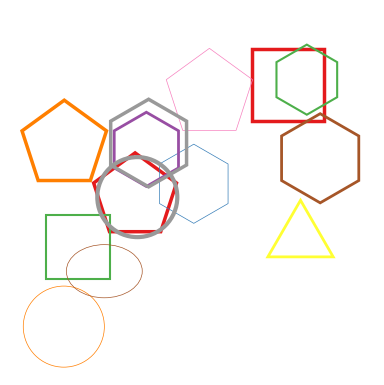[{"shape": "square", "thickness": 2.5, "radius": 0.47, "center": [0.749, 0.78]}, {"shape": "pentagon", "thickness": 2.5, "radius": 0.57, "center": [0.351, 0.49]}, {"shape": "hexagon", "thickness": 0.5, "radius": 0.51, "center": [0.503, 0.523]}, {"shape": "hexagon", "thickness": 1.5, "radius": 0.46, "center": [0.797, 0.793]}, {"shape": "square", "thickness": 1.5, "radius": 0.42, "center": [0.203, 0.358]}, {"shape": "hexagon", "thickness": 2, "radius": 0.48, "center": [0.38, 0.612]}, {"shape": "circle", "thickness": 0.5, "radius": 0.53, "center": [0.166, 0.152]}, {"shape": "pentagon", "thickness": 2.5, "radius": 0.58, "center": [0.167, 0.624]}, {"shape": "triangle", "thickness": 2, "radius": 0.49, "center": [0.781, 0.382]}, {"shape": "oval", "thickness": 0.5, "radius": 0.49, "center": [0.271, 0.296]}, {"shape": "hexagon", "thickness": 2, "radius": 0.58, "center": [0.832, 0.589]}, {"shape": "pentagon", "thickness": 0.5, "radius": 0.59, "center": [0.544, 0.757]}, {"shape": "hexagon", "thickness": 2.5, "radius": 0.57, "center": [0.386, 0.628]}, {"shape": "circle", "thickness": 3, "radius": 0.52, "center": [0.357, 0.488]}]